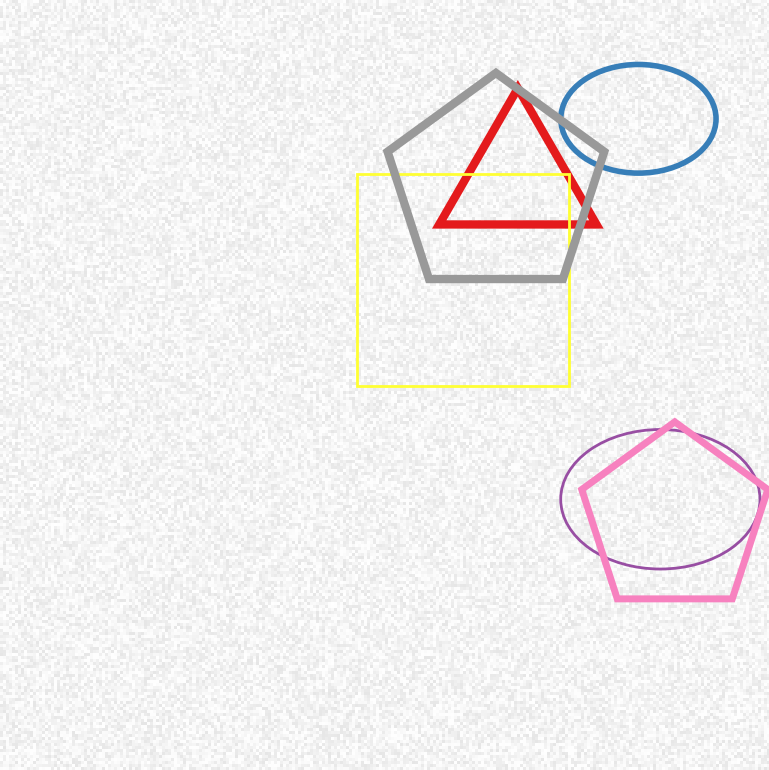[{"shape": "triangle", "thickness": 3, "radius": 0.59, "center": [0.673, 0.767]}, {"shape": "oval", "thickness": 2, "radius": 0.5, "center": [0.829, 0.846]}, {"shape": "oval", "thickness": 1, "radius": 0.65, "center": [0.858, 0.352]}, {"shape": "square", "thickness": 1, "radius": 0.69, "center": [0.601, 0.636]}, {"shape": "pentagon", "thickness": 2.5, "radius": 0.64, "center": [0.876, 0.325]}, {"shape": "pentagon", "thickness": 3, "radius": 0.74, "center": [0.644, 0.757]}]